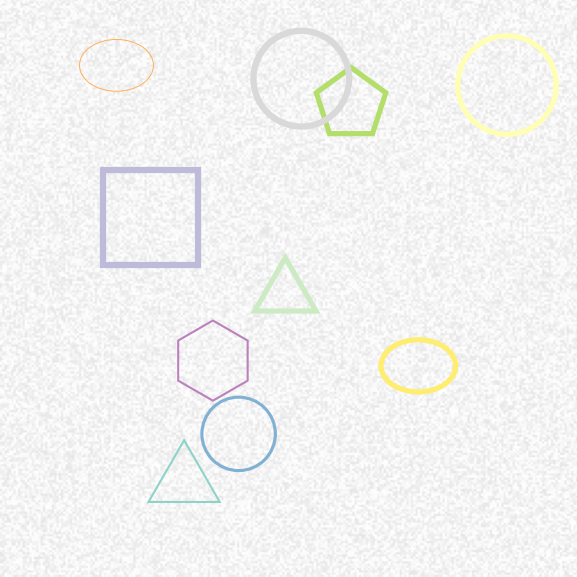[{"shape": "triangle", "thickness": 1, "radius": 0.36, "center": [0.319, 0.166]}, {"shape": "circle", "thickness": 2.5, "radius": 0.43, "center": [0.878, 0.852]}, {"shape": "square", "thickness": 3, "radius": 0.41, "center": [0.261, 0.623]}, {"shape": "circle", "thickness": 1.5, "radius": 0.32, "center": [0.413, 0.248]}, {"shape": "oval", "thickness": 0.5, "radius": 0.32, "center": [0.202, 0.886]}, {"shape": "pentagon", "thickness": 2.5, "radius": 0.32, "center": [0.608, 0.819]}, {"shape": "circle", "thickness": 3, "radius": 0.41, "center": [0.522, 0.863]}, {"shape": "hexagon", "thickness": 1, "radius": 0.35, "center": [0.369, 0.375]}, {"shape": "triangle", "thickness": 2.5, "radius": 0.31, "center": [0.494, 0.491]}, {"shape": "oval", "thickness": 2.5, "radius": 0.32, "center": [0.724, 0.366]}]